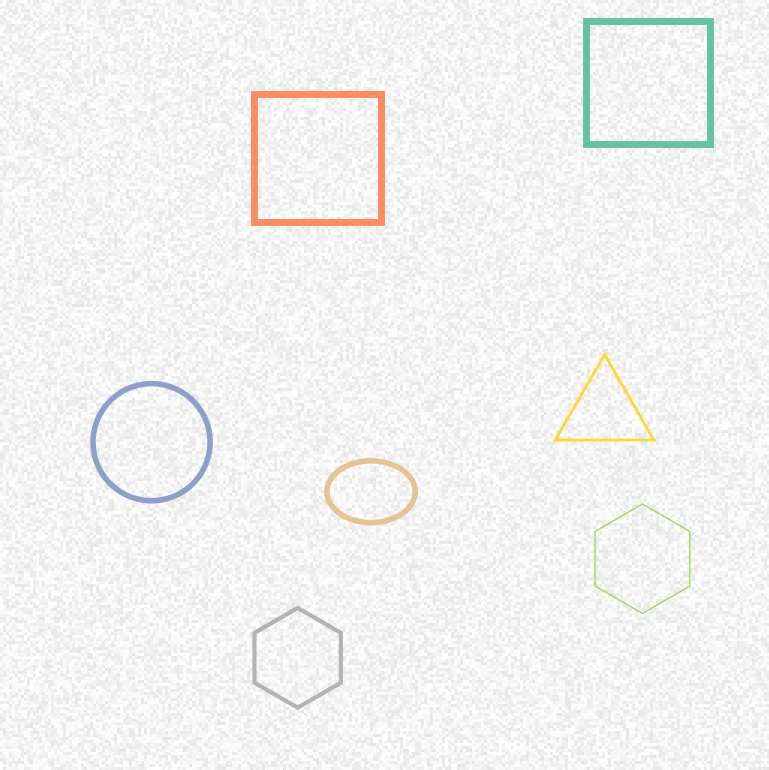[{"shape": "square", "thickness": 2.5, "radius": 0.4, "center": [0.841, 0.893]}, {"shape": "square", "thickness": 2.5, "radius": 0.41, "center": [0.412, 0.795]}, {"shape": "circle", "thickness": 2, "radius": 0.38, "center": [0.197, 0.426]}, {"shape": "hexagon", "thickness": 0.5, "radius": 0.36, "center": [0.834, 0.274]}, {"shape": "triangle", "thickness": 1, "radius": 0.37, "center": [0.785, 0.465]}, {"shape": "oval", "thickness": 2, "radius": 0.29, "center": [0.482, 0.361]}, {"shape": "hexagon", "thickness": 1.5, "radius": 0.32, "center": [0.387, 0.146]}]